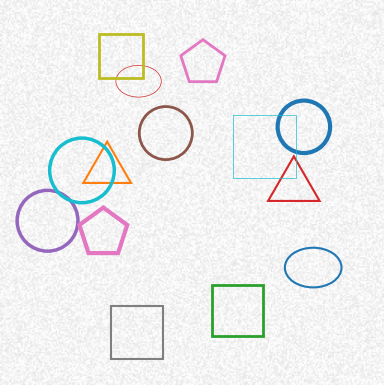[{"shape": "circle", "thickness": 3, "radius": 0.34, "center": [0.789, 0.671]}, {"shape": "oval", "thickness": 1.5, "radius": 0.37, "center": [0.813, 0.305]}, {"shape": "triangle", "thickness": 1.5, "radius": 0.36, "center": [0.278, 0.561]}, {"shape": "square", "thickness": 2, "radius": 0.33, "center": [0.618, 0.193]}, {"shape": "triangle", "thickness": 1.5, "radius": 0.39, "center": [0.763, 0.517]}, {"shape": "oval", "thickness": 0.5, "radius": 0.29, "center": [0.36, 0.789]}, {"shape": "circle", "thickness": 2.5, "radius": 0.39, "center": [0.123, 0.427]}, {"shape": "circle", "thickness": 2, "radius": 0.34, "center": [0.431, 0.654]}, {"shape": "pentagon", "thickness": 3, "radius": 0.33, "center": [0.268, 0.395]}, {"shape": "pentagon", "thickness": 2, "radius": 0.3, "center": [0.527, 0.837]}, {"shape": "square", "thickness": 1.5, "radius": 0.34, "center": [0.356, 0.137]}, {"shape": "square", "thickness": 2, "radius": 0.29, "center": [0.315, 0.854]}, {"shape": "square", "thickness": 0.5, "radius": 0.41, "center": [0.687, 0.62]}, {"shape": "circle", "thickness": 2.5, "radius": 0.42, "center": [0.213, 0.557]}]